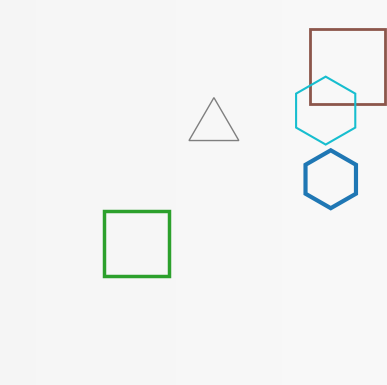[{"shape": "hexagon", "thickness": 3, "radius": 0.38, "center": [0.854, 0.534]}, {"shape": "square", "thickness": 2.5, "radius": 0.42, "center": [0.352, 0.368]}, {"shape": "square", "thickness": 2, "radius": 0.49, "center": [0.896, 0.828]}, {"shape": "triangle", "thickness": 1, "radius": 0.37, "center": [0.552, 0.672]}, {"shape": "hexagon", "thickness": 1.5, "radius": 0.44, "center": [0.84, 0.713]}]